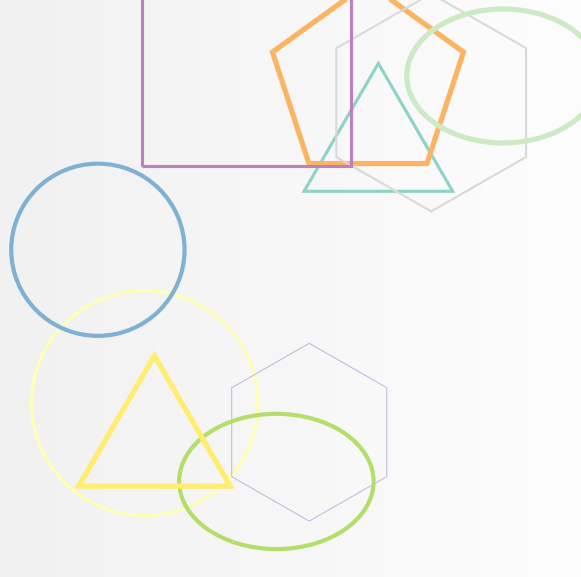[{"shape": "triangle", "thickness": 1.5, "radius": 0.74, "center": [0.651, 0.742]}, {"shape": "circle", "thickness": 1.5, "radius": 0.97, "center": [0.249, 0.301]}, {"shape": "hexagon", "thickness": 0.5, "radius": 0.77, "center": [0.532, 0.251]}, {"shape": "circle", "thickness": 2, "radius": 0.75, "center": [0.168, 0.567]}, {"shape": "pentagon", "thickness": 2.5, "radius": 0.86, "center": [0.633, 0.856]}, {"shape": "oval", "thickness": 2, "radius": 0.84, "center": [0.475, 0.165]}, {"shape": "hexagon", "thickness": 1, "radius": 0.94, "center": [0.742, 0.821]}, {"shape": "square", "thickness": 1.5, "radius": 0.9, "center": [0.424, 0.891]}, {"shape": "oval", "thickness": 2.5, "radius": 0.83, "center": [0.865, 0.868]}, {"shape": "triangle", "thickness": 2.5, "radius": 0.75, "center": [0.266, 0.233]}]